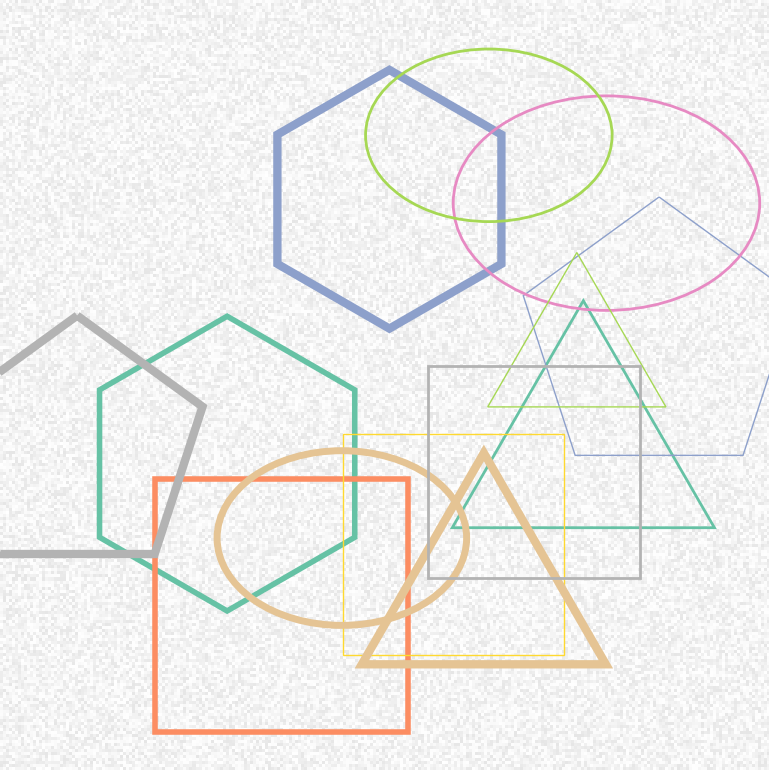[{"shape": "hexagon", "thickness": 2, "radius": 0.96, "center": [0.295, 0.398]}, {"shape": "triangle", "thickness": 1, "radius": 0.98, "center": [0.758, 0.413]}, {"shape": "square", "thickness": 2, "radius": 0.82, "center": [0.366, 0.213]}, {"shape": "pentagon", "thickness": 0.5, "radius": 0.93, "center": [0.856, 0.559]}, {"shape": "hexagon", "thickness": 3, "radius": 0.84, "center": [0.506, 0.741]}, {"shape": "oval", "thickness": 1, "radius": 1.0, "center": [0.788, 0.736]}, {"shape": "triangle", "thickness": 0.5, "radius": 0.67, "center": [0.749, 0.538]}, {"shape": "oval", "thickness": 1, "radius": 0.8, "center": [0.635, 0.824]}, {"shape": "square", "thickness": 0.5, "radius": 0.72, "center": [0.589, 0.293]}, {"shape": "triangle", "thickness": 3, "radius": 0.91, "center": [0.628, 0.229]}, {"shape": "oval", "thickness": 2.5, "radius": 0.81, "center": [0.444, 0.301]}, {"shape": "square", "thickness": 1, "radius": 0.69, "center": [0.693, 0.387]}, {"shape": "pentagon", "thickness": 3, "radius": 0.86, "center": [0.1, 0.419]}]